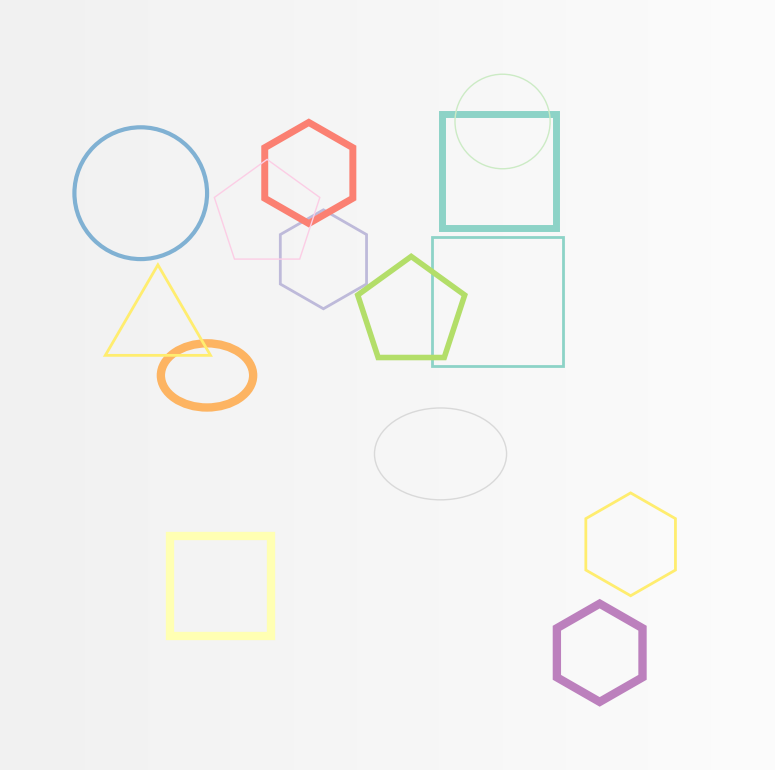[{"shape": "square", "thickness": 1, "radius": 0.42, "center": [0.642, 0.609]}, {"shape": "square", "thickness": 2.5, "radius": 0.37, "center": [0.644, 0.778]}, {"shape": "square", "thickness": 3, "radius": 0.32, "center": [0.284, 0.239]}, {"shape": "hexagon", "thickness": 1, "radius": 0.32, "center": [0.417, 0.663]}, {"shape": "hexagon", "thickness": 2.5, "radius": 0.33, "center": [0.398, 0.775]}, {"shape": "circle", "thickness": 1.5, "radius": 0.43, "center": [0.182, 0.749]}, {"shape": "oval", "thickness": 3, "radius": 0.3, "center": [0.267, 0.512]}, {"shape": "pentagon", "thickness": 2, "radius": 0.36, "center": [0.531, 0.594]}, {"shape": "pentagon", "thickness": 0.5, "radius": 0.36, "center": [0.345, 0.721]}, {"shape": "oval", "thickness": 0.5, "radius": 0.43, "center": [0.568, 0.411]}, {"shape": "hexagon", "thickness": 3, "radius": 0.32, "center": [0.774, 0.152]}, {"shape": "circle", "thickness": 0.5, "radius": 0.31, "center": [0.648, 0.842]}, {"shape": "hexagon", "thickness": 1, "radius": 0.33, "center": [0.814, 0.293]}, {"shape": "triangle", "thickness": 1, "radius": 0.39, "center": [0.204, 0.578]}]